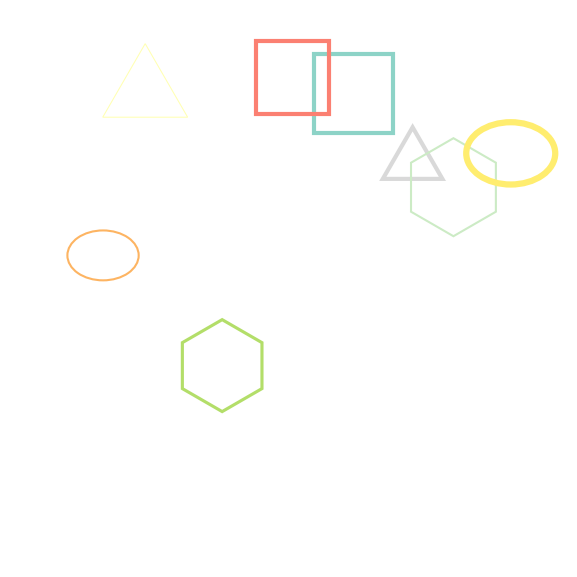[{"shape": "square", "thickness": 2, "radius": 0.34, "center": [0.613, 0.837]}, {"shape": "triangle", "thickness": 0.5, "radius": 0.42, "center": [0.251, 0.839]}, {"shape": "square", "thickness": 2, "radius": 0.32, "center": [0.507, 0.864]}, {"shape": "oval", "thickness": 1, "radius": 0.31, "center": [0.178, 0.557]}, {"shape": "hexagon", "thickness": 1.5, "radius": 0.4, "center": [0.385, 0.366]}, {"shape": "triangle", "thickness": 2, "radius": 0.3, "center": [0.714, 0.719]}, {"shape": "hexagon", "thickness": 1, "radius": 0.42, "center": [0.785, 0.675]}, {"shape": "oval", "thickness": 3, "radius": 0.39, "center": [0.884, 0.734]}]